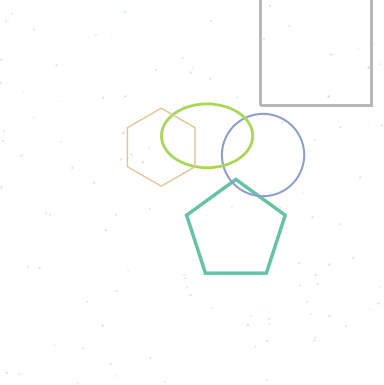[{"shape": "pentagon", "thickness": 2.5, "radius": 0.67, "center": [0.613, 0.399]}, {"shape": "circle", "thickness": 1.5, "radius": 0.53, "center": [0.683, 0.597]}, {"shape": "oval", "thickness": 2, "radius": 0.59, "center": [0.538, 0.647]}, {"shape": "hexagon", "thickness": 1, "radius": 0.51, "center": [0.419, 0.618]}, {"shape": "square", "thickness": 2, "radius": 0.72, "center": [0.82, 0.869]}]